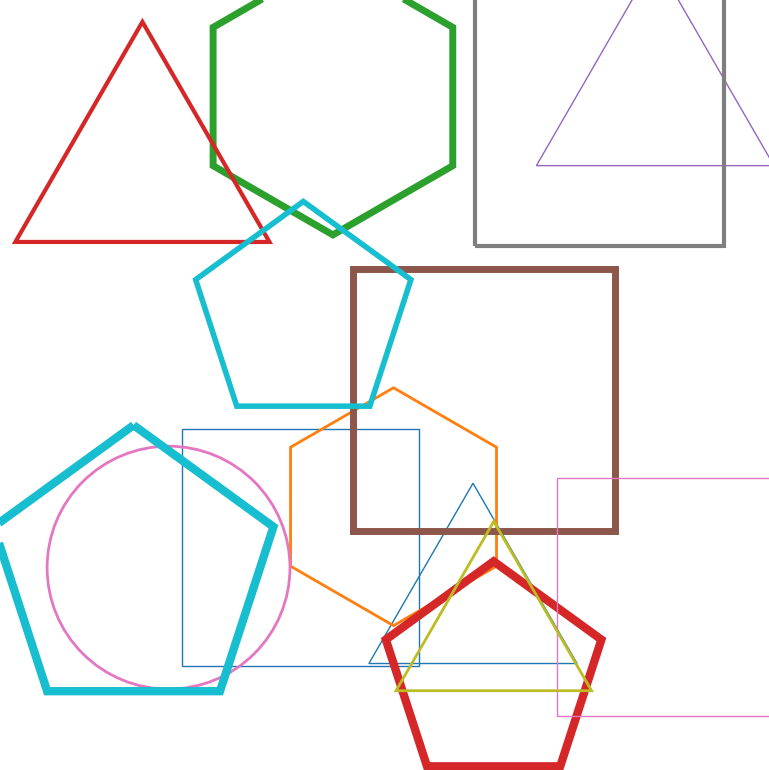[{"shape": "triangle", "thickness": 0.5, "radius": 0.78, "center": [0.614, 0.216]}, {"shape": "square", "thickness": 0.5, "radius": 0.77, "center": [0.39, 0.289]}, {"shape": "hexagon", "thickness": 1, "radius": 0.77, "center": [0.511, 0.342]}, {"shape": "hexagon", "thickness": 2.5, "radius": 0.9, "center": [0.432, 0.875]}, {"shape": "triangle", "thickness": 1.5, "radius": 0.95, "center": [0.185, 0.781]}, {"shape": "pentagon", "thickness": 3, "radius": 0.74, "center": [0.641, 0.124]}, {"shape": "triangle", "thickness": 0.5, "radius": 0.89, "center": [0.851, 0.874]}, {"shape": "square", "thickness": 2.5, "radius": 0.85, "center": [0.629, 0.48]}, {"shape": "square", "thickness": 0.5, "radius": 0.77, "center": [0.878, 0.224]}, {"shape": "circle", "thickness": 1, "radius": 0.79, "center": [0.219, 0.263]}, {"shape": "square", "thickness": 1.5, "radius": 0.81, "center": [0.779, 0.842]}, {"shape": "triangle", "thickness": 1, "radius": 0.73, "center": [0.641, 0.176]}, {"shape": "pentagon", "thickness": 2, "radius": 0.73, "center": [0.394, 0.591]}, {"shape": "pentagon", "thickness": 3, "radius": 0.95, "center": [0.173, 0.257]}]